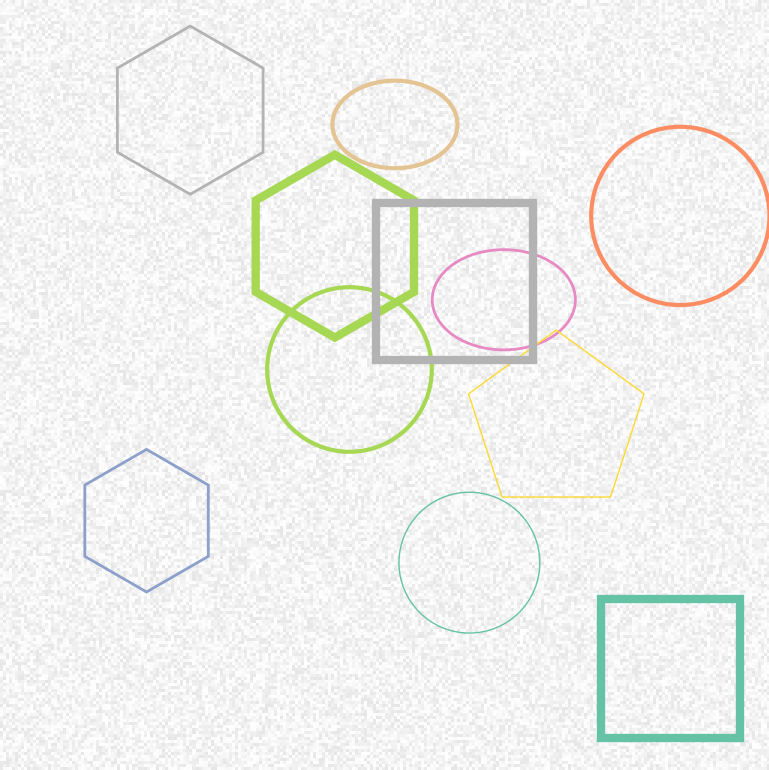[{"shape": "square", "thickness": 3, "radius": 0.45, "center": [0.871, 0.132]}, {"shape": "circle", "thickness": 0.5, "radius": 0.46, "center": [0.61, 0.269]}, {"shape": "circle", "thickness": 1.5, "radius": 0.58, "center": [0.884, 0.72]}, {"shape": "hexagon", "thickness": 1, "radius": 0.46, "center": [0.19, 0.324]}, {"shape": "oval", "thickness": 1, "radius": 0.46, "center": [0.654, 0.611]}, {"shape": "hexagon", "thickness": 3, "radius": 0.59, "center": [0.435, 0.68]}, {"shape": "circle", "thickness": 1.5, "radius": 0.53, "center": [0.454, 0.52]}, {"shape": "pentagon", "thickness": 0.5, "radius": 0.6, "center": [0.722, 0.451]}, {"shape": "oval", "thickness": 1.5, "radius": 0.41, "center": [0.513, 0.838]}, {"shape": "square", "thickness": 3, "radius": 0.51, "center": [0.59, 0.635]}, {"shape": "hexagon", "thickness": 1, "radius": 0.55, "center": [0.247, 0.857]}]